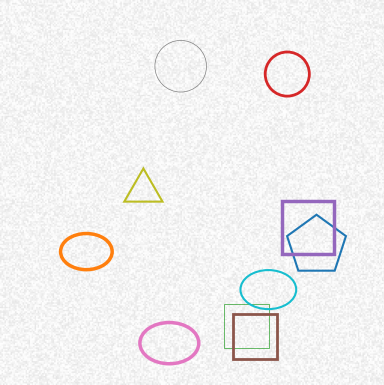[{"shape": "pentagon", "thickness": 1.5, "radius": 0.4, "center": [0.822, 0.362]}, {"shape": "oval", "thickness": 2.5, "radius": 0.34, "center": [0.224, 0.347]}, {"shape": "square", "thickness": 0.5, "radius": 0.29, "center": [0.641, 0.153]}, {"shape": "circle", "thickness": 2, "radius": 0.29, "center": [0.746, 0.808]}, {"shape": "square", "thickness": 2.5, "radius": 0.34, "center": [0.8, 0.408]}, {"shape": "square", "thickness": 2, "radius": 0.29, "center": [0.663, 0.126]}, {"shape": "oval", "thickness": 2.5, "radius": 0.38, "center": [0.44, 0.109]}, {"shape": "circle", "thickness": 0.5, "radius": 0.34, "center": [0.469, 0.828]}, {"shape": "triangle", "thickness": 1.5, "radius": 0.29, "center": [0.372, 0.505]}, {"shape": "oval", "thickness": 1.5, "radius": 0.36, "center": [0.697, 0.248]}]